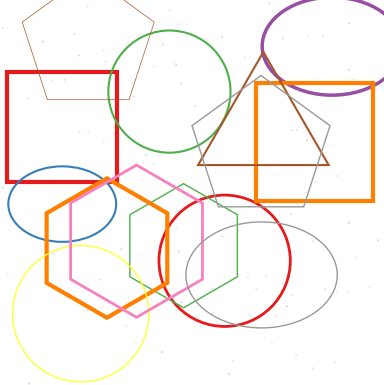[{"shape": "circle", "thickness": 2, "radius": 0.85, "center": [0.583, 0.323]}, {"shape": "square", "thickness": 3, "radius": 0.72, "center": [0.161, 0.67]}, {"shape": "oval", "thickness": 1.5, "radius": 0.7, "center": [0.162, 0.47]}, {"shape": "hexagon", "thickness": 1, "radius": 0.81, "center": [0.477, 0.362]}, {"shape": "circle", "thickness": 1.5, "radius": 0.79, "center": [0.44, 0.762]}, {"shape": "oval", "thickness": 2.5, "radius": 0.91, "center": [0.863, 0.88]}, {"shape": "hexagon", "thickness": 3, "radius": 0.9, "center": [0.278, 0.356]}, {"shape": "square", "thickness": 3, "radius": 0.76, "center": [0.817, 0.631]}, {"shape": "circle", "thickness": 1, "radius": 0.89, "center": [0.21, 0.185]}, {"shape": "pentagon", "thickness": 0.5, "radius": 0.9, "center": [0.229, 0.887]}, {"shape": "triangle", "thickness": 1.5, "radius": 0.98, "center": [0.684, 0.669]}, {"shape": "hexagon", "thickness": 2, "radius": 0.99, "center": [0.355, 0.374]}, {"shape": "pentagon", "thickness": 1, "radius": 0.94, "center": [0.678, 0.615]}, {"shape": "oval", "thickness": 1, "radius": 0.98, "center": [0.679, 0.286]}]